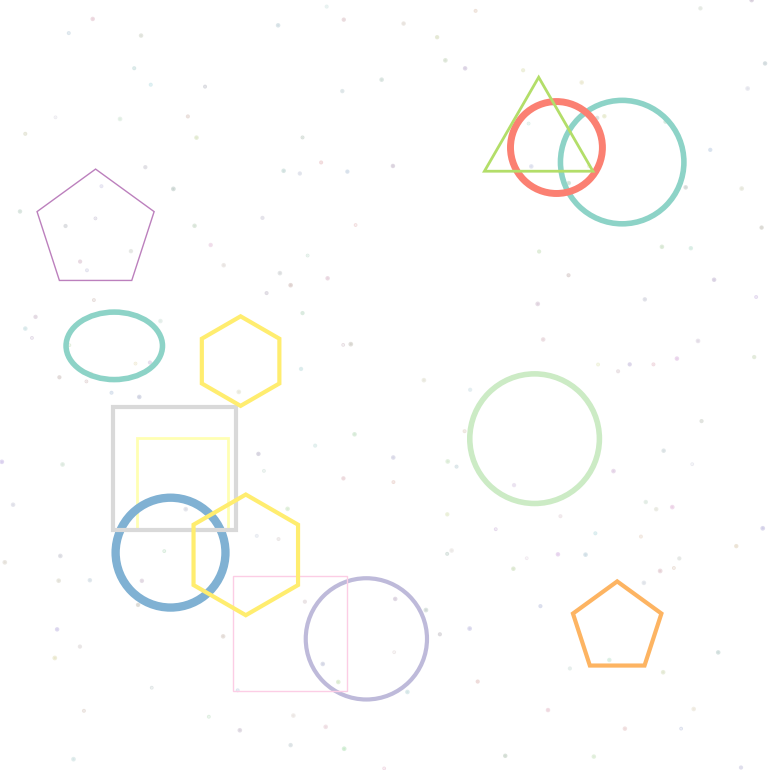[{"shape": "circle", "thickness": 2, "radius": 0.4, "center": [0.808, 0.789]}, {"shape": "oval", "thickness": 2, "radius": 0.31, "center": [0.148, 0.551]}, {"shape": "square", "thickness": 1, "radius": 0.3, "center": [0.237, 0.372]}, {"shape": "circle", "thickness": 1.5, "radius": 0.39, "center": [0.476, 0.17]}, {"shape": "circle", "thickness": 2.5, "radius": 0.3, "center": [0.723, 0.808]}, {"shape": "circle", "thickness": 3, "radius": 0.36, "center": [0.221, 0.282]}, {"shape": "pentagon", "thickness": 1.5, "radius": 0.3, "center": [0.802, 0.185]}, {"shape": "triangle", "thickness": 1, "radius": 0.41, "center": [0.7, 0.818]}, {"shape": "square", "thickness": 0.5, "radius": 0.37, "center": [0.376, 0.177]}, {"shape": "square", "thickness": 1.5, "radius": 0.4, "center": [0.226, 0.392]}, {"shape": "pentagon", "thickness": 0.5, "radius": 0.4, "center": [0.124, 0.7]}, {"shape": "circle", "thickness": 2, "radius": 0.42, "center": [0.694, 0.43]}, {"shape": "hexagon", "thickness": 1.5, "radius": 0.29, "center": [0.312, 0.531]}, {"shape": "hexagon", "thickness": 1.5, "radius": 0.39, "center": [0.319, 0.279]}]